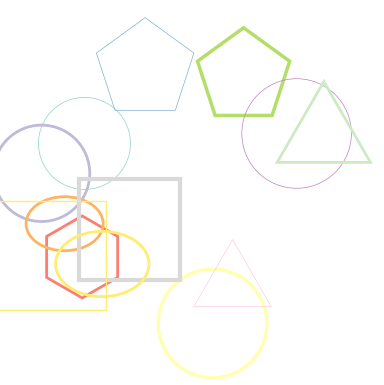[{"shape": "circle", "thickness": 0.5, "radius": 0.6, "center": [0.219, 0.627]}, {"shape": "circle", "thickness": 2.5, "radius": 0.71, "center": [0.552, 0.16]}, {"shape": "circle", "thickness": 2, "radius": 0.63, "center": [0.108, 0.55]}, {"shape": "hexagon", "thickness": 2, "radius": 0.53, "center": [0.213, 0.333]}, {"shape": "pentagon", "thickness": 0.5, "radius": 0.67, "center": [0.377, 0.821]}, {"shape": "oval", "thickness": 2, "radius": 0.5, "center": [0.168, 0.419]}, {"shape": "pentagon", "thickness": 2.5, "radius": 0.63, "center": [0.633, 0.802]}, {"shape": "triangle", "thickness": 0.5, "radius": 0.58, "center": [0.604, 0.262]}, {"shape": "square", "thickness": 3, "radius": 0.65, "center": [0.337, 0.404]}, {"shape": "circle", "thickness": 0.5, "radius": 0.71, "center": [0.77, 0.653]}, {"shape": "triangle", "thickness": 2, "radius": 0.7, "center": [0.841, 0.648]}, {"shape": "oval", "thickness": 2, "radius": 0.61, "center": [0.266, 0.314]}, {"shape": "square", "thickness": 1, "radius": 0.71, "center": [0.135, 0.335]}]